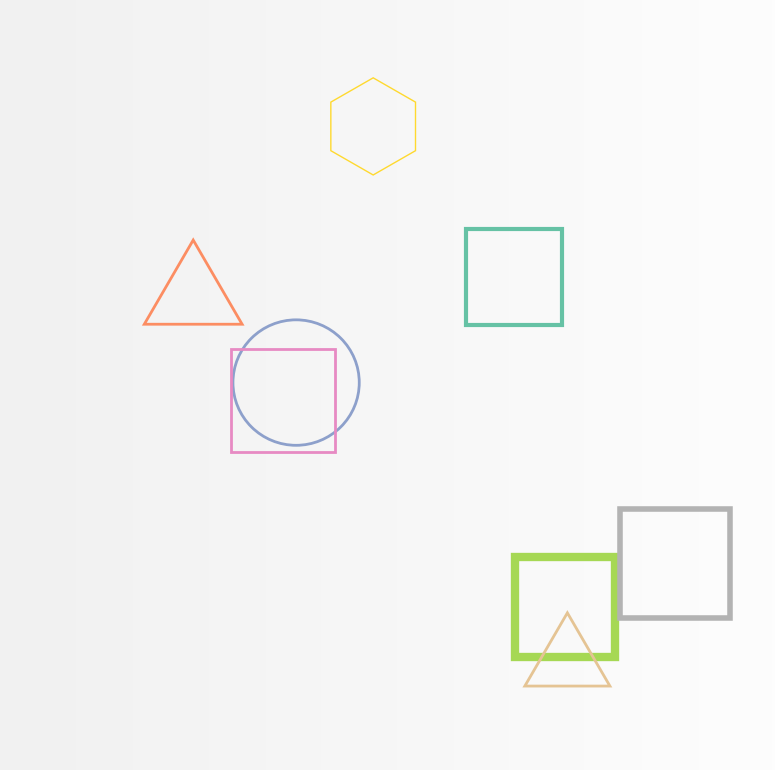[{"shape": "square", "thickness": 1.5, "radius": 0.31, "center": [0.664, 0.64]}, {"shape": "triangle", "thickness": 1, "radius": 0.36, "center": [0.249, 0.615]}, {"shape": "circle", "thickness": 1, "radius": 0.41, "center": [0.382, 0.503]}, {"shape": "square", "thickness": 1, "radius": 0.34, "center": [0.365, 0.48]}, {"shape": "square", "thickness": 3, "radius": 0.32, "center": [0.729, 0.212]}, {"shape": "hexagon", "thickness": 0.5, "radius": 0.32, "center": [0.482, 0.836]}, {"shape": "triangle", "thickness": 1, "radius": 0.32, "center": [0.732, 0.141]}, {"shape": "square", "thickness": 2, "radius": 0.35, "center": [0.871, 0.268]}]